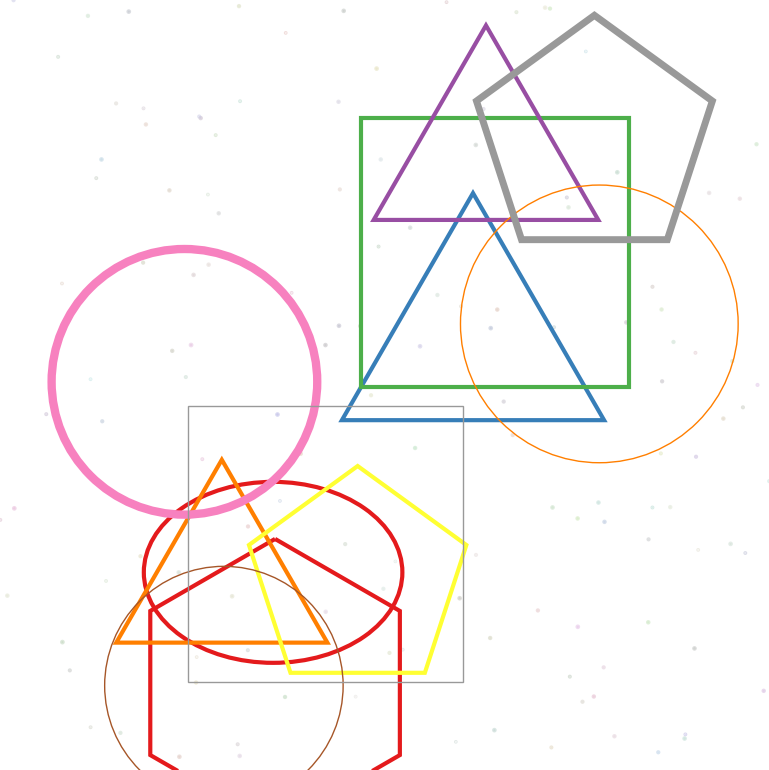[{"shape": "hexagon", "thickness": 1.5, "radius": 0.94, "center": [0.357, 0.113]}, {"shape": "oval", "thickness": 1.5, "radius": 0.84, "center": [0.355, 0.257]}, {"shape": "triangle", "thickness": 1.5, "radius": 0.98, "center": [0.614, 0.553]}, {"shape": "square", "thickness": 1.5, "radius": 0.87, "center": [0.643, 0.672]}, {"shape": "triangle", "thickness": 1.5, "radius": 0.84, "center": [0.631, 0.799]}, {"shape": "triangle", "thickness": 1.5, "radius": 0.79, "center": [0.288, 0.245]}, {"shape": "circle", "thickness": 0.5, "radius": 0.9, "center": [0.778, 0.579]}, {"shape": "pentagon", "thickness": 1.5, "radius": 0.74, "center": [0.465, 0.246]}, {"shape": "circle", "thickness": 0.5, "radius": 0.77, "center": [0.291, 0.11]}, {"shape": "circle", "thickness": 3, "radius": 0.86, "center": [0.24, 0.504]}, {"shape": "square", "thickness": 0.5, "radius": 0.89, "center": [0.423, 0.294]}, {"shape": "pentagon", "thickness": 2.5, "radius": 0.81, "center": [0.772, 0.819]}]